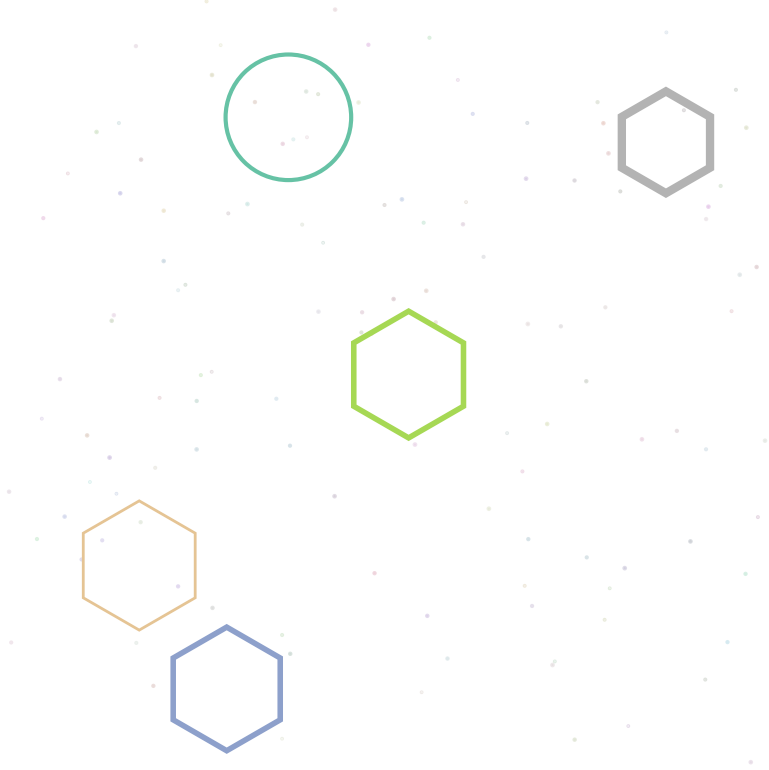[{"shape": "circle", "thickness": 1.5, "radius": 0.41, "center": [0.375, 0.848]}, {"shape": "hexagon", "thickness": 2, "radius": 0.4, "center": [0.294, 0.105]}, {"shape": "hexagon", "thickness": 2, "radius": 0.41, "center": [0.531, 0.514]}, {"shape": "hexagon", "thickness": 1, "radius": 0.42, "center": [0.181, 0.266]}, {"shape": "hexagon", "thickness": 3, "radius": 0.33, "center": [0.865, 0.815]}]